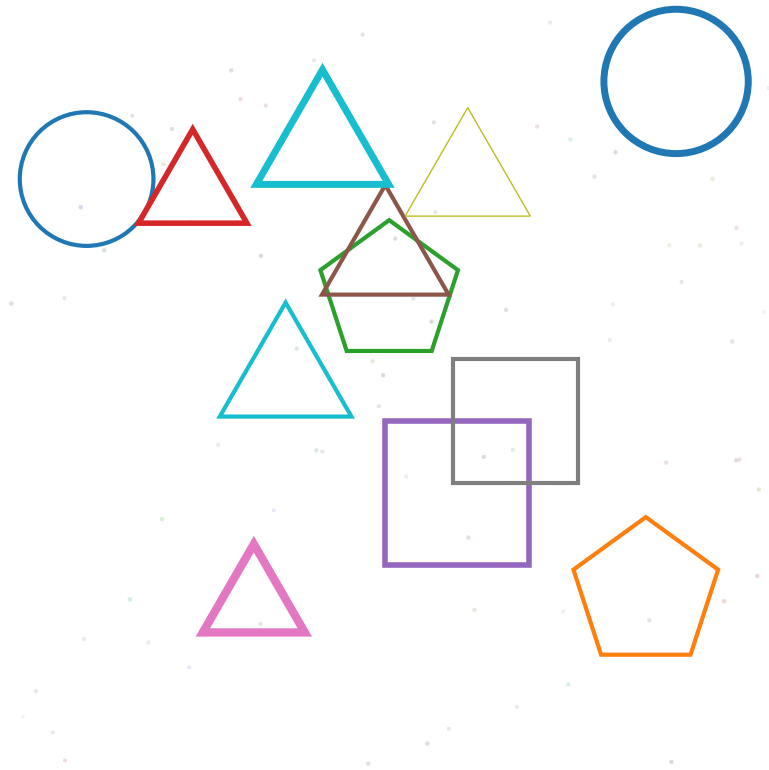[{"shape": "circle", "thickness": 1.5, "radius": 0.43, "center": [0.112, 0.767]}, {"shape": "circle", "thickness": 2.5, "radius": 0.47, "center": [0.878, 0.894]}, {"shape": "pentagon", "thickness": 1.5, "radius": 0.49, "center": [0.839, 0.23]}, {"shape": "pentagon", "thickness": 1.5, "radius": 0.47, "center": [0.505, 0.62]}, {"shape": "triangle", "thickness": 2, "radius": 0.41, "center": [0.25, 0.751]}, {"shape": "square", "thickness": 2, "radius": 0.47, "center": [0.594, 0.36]}, {"shape": "triangle", "thickness": 1.5, "radius": 0.47, "center": [0.5, 0.665]}, {"shape": "triangle", "thickness": 3, "radius": 0.38, "center": [0.33, 0.217]}, {"shape": "square", "thickness": 1.5, "radius": 0.41, "center": [0.67, 0.453]}, {"shape": "triangle", "thickness": 0.5, "radius": 0.47, "center": [0.607, 0.766]}, {"shape": "triangle", "thickness": 1.5, "radius": 0.49, "center": [0.371, 0.508]}, {"shape": "triangle", "thickness": 2.5, "radius": 0.5, "center": [0.419, 0.81]}]